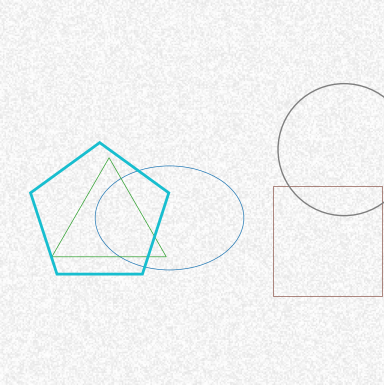[{"shape": "oval", "thickness": 0.5, "radius": 0.97, "center": [0.44, 0.434]}, {"shape": "triangle", "thickness": 0.5, "radius": 0.86, "center": [0.283, 0.419]}, {"shape": "square", "thickness": 0.5, "radius": 0.71, "center": [0.85, 0.373]}, {"shape": "circle", "thickness": 1, "radius": 0.86, "center": [0.894, 0.611]}, {"shape": "pentagon", "thickness": 2, "radius": 0.94, "center": [0.259, 0.441]}]